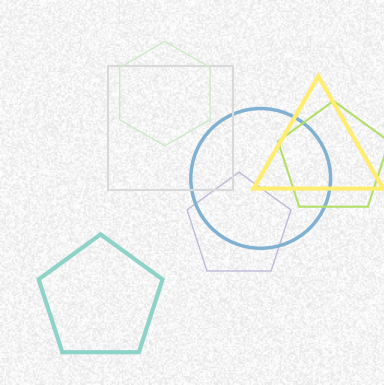[{"shape": "pentagon", "thickness": 3, "radius": 0.85, "center": [0.261, 0.222]}, {"shape": "pentagon", "thickness": 1, "radius": 0.71, "center": [0.621, 0.411]}, {"shape": "circle", "thickness": 2.5, "radius": 0.91, "center": [0.677, 0.537]}, {"shape": "pentagon", "thickness": 1.5, "radius": 0.76, "center": [0.866, 0.586]}, {"shape": "square", "thickness": 1.5, "radius": 0.81, "center": [0.443, 0.668]}, {"shape": "hexagon", "thickness": 1, "radius": 0.68, "center": [0.428, 0.757]}, {"shape": "triangle", "thickness": 3, "radius": 0.97, "center": [0.827, 0.607]}]